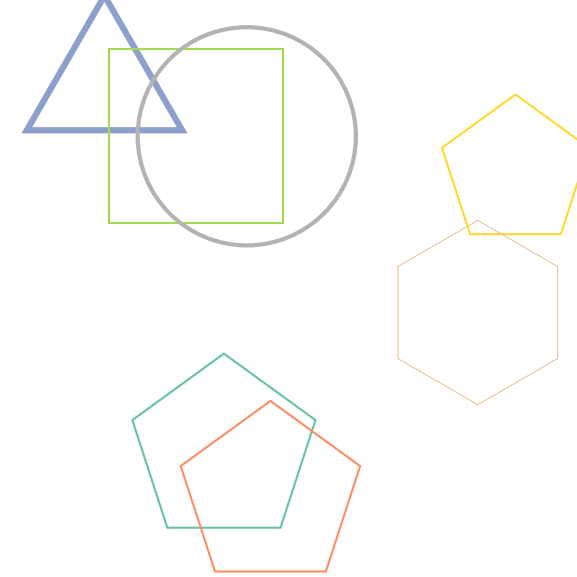[{"shape": "pentagon", "thickness": 1, "radius": 0.83, "center": [0.388, 0.22]}, {"shape": "pentagon", "thickness": 1, "radius": 0.82, "center": [0.468, 0.142]}, {"shape": "triangle", "thickness": 3, "radius": 0.78, "center": [0.181, 0.851]}, {"shape": "square", "thickness": 1, "radius": 0.75, "center": [0.339, 0.763]}, {"shape": "pentagon", "thickness": 1, "radius": 0.67, "center": [0.893, 0.702]}, {"shape": "hexagon", "thickness": 0.5, "radius": 0.8, "center": [0.827, 0.458]}, {"shape": "circle", "thickness": 2, "radius": 0.94, "center": [0.427, 0.763]}]